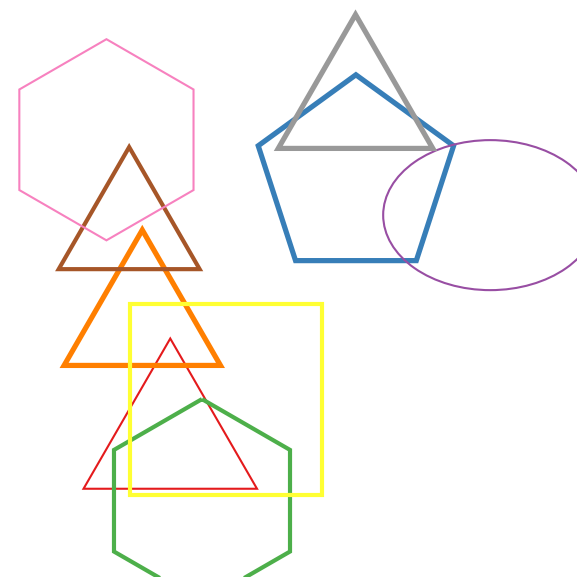[{"shape": "triangle", "thickness": 1, "radius": 0.87, "center": [0.295, 0.24]}, {"shape": "pentagon", "thickness": 2.5, "radius": 0.89, "center": [0.616, 0.692]}, {"shape": "hexagon", "thickness": 2, "radius": 0.88, "center": [0.35, 0.132]}, {"shape": "oval", "thickness": 1, "radius": 0.93, "center": [0.849, 0.627]}, {"shape": "triangle", "thickness": 2.5, "radius": 0.78, "center": [0.246, 0.445]}, {"shape": "square", "thickness": 2, "radius": 0.83, "center": [0.391, 0.308]}, {"shape": "triangle", "thickness": 2, "radius": 0.7, "center": [0.224, 0.604]}, {"shape": "hexagon", "thickness": 1, "radius": 0.87, "center": [0.184, 0.757]}, {"shape": "triangle", "thickness": 2.5, "radius": 0.77, "center": [0.616, 0.819]}]